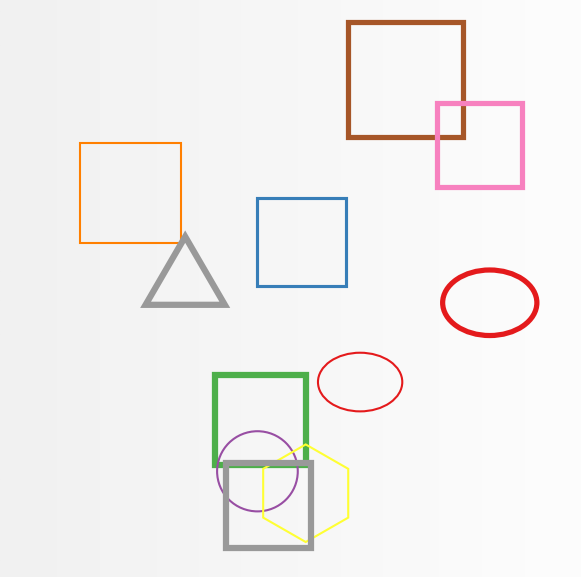[{"shape": "oval", "thickness": 2.5, "radius": 0.41, "center": [0.843, 0.475]}, {"shape": "oval", "thickness": 1, "radius": 0.36, "center": [0.62, 0.338]}, {"shape": "square", "thickness": 1.5, "radius": 0.38, "center": [0.519, 0.58]}, {"shape": "square", "thickness": 3, "radius": 0.39, "center": [0.448, 0.271]}, {"shape": "circle", "thickness": 1, "radius": 0.35, "center": [0.443, 0.183]}, {"shape": "square", "thickness": 1, "radius": 0.43, "center": [0.224, 0.665]}, {"shape": "hexagon", "thickness": 1, "radius": 0.42, "center": [0.526, 0.145]}, {"shape": "square", "thickness": 2.5, "radius": 0.5, "center": [0.698, 0.862]}, {"shape": "square", "thickness": 2.5, "radius": 0.36, "center": [0.825, 0.749]}, {"shape": "triangle", "thickness": 3, "radius": 0.39, "center": [0.319, 0.511]}, {"shape": "square", "thickness": 3, "radius": 0.37, "center": [0.462, 0.124]}]